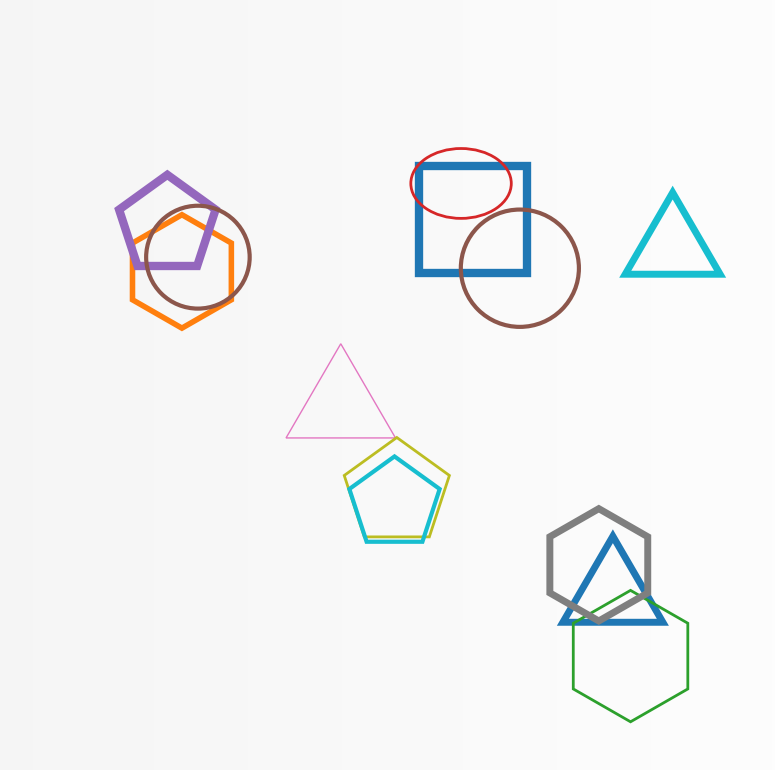[{"shape": "square", "thickness": 3, "radius": 0.35, "center": [0.61, 0.715]}, {"shape": "triangle", "thickness": 2.5, "radius": 0.37, "center": [0.791, 0.229]}, {"shape": "hexagon", "thickness": 2, "radius": 0.37, "center": [0.235, 0.648]}, {"shape": "hexagon", "thickness": 1, "radius": 0.43, "center": [0.814, 0.148]}, {"shape": "oval", "thickness": 1, "radius": 0.32, "center": [0.595, 0.762]}, {"shape": "pentagon", "thickness": 3, "radius": 0.33, "center": [0.216, 0.708]}, {"shape": "circle", "thickness": 1.5, "radius": 0.38, "center": [0.671, 0.652]}, {"shape": "circle", "thickness": 1.5, "radius": 0.33, "center": [0.255, 0.666]}, {"shape": "triangle", "thickness": 0.5, "radius": 0.41, "center": [0.44, 0.472]}, {"shape": "hexagon", "thickness": 2.5, "radius": 0.36, "center": [0.773, 0.266]}, {"shape": "pentagon", "thickness": 1, "radius": 0.36, "center": [0.512, 0.36]}, {"shape": "triangle", "thickness": 2.5, "radius": 0.35, "center": [0.868, 0.679]}, {"shape": "pentagon", "thickness": 1.5, "radius": 0.31, "center": [0.509, 0.346]}]